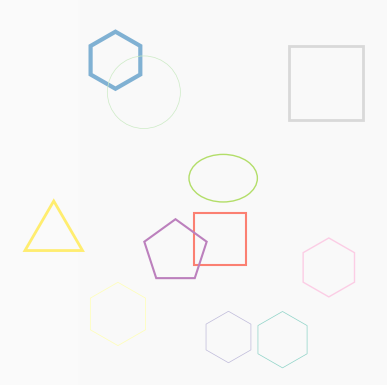[{"shape": "hexagon", "thickness": 0.5, "radius": 0.37, "center": [0.729, 0.118]}, {"shape": "hexagon", "thickness": 0.5, "radius": 0.41, "center": [0.304, 0.185]}, {"shape": "hexagon", "thickness": 0.5, "radius": 0.33, "center": [0.59, 0.125]}, {"shape": "square", "thickness": 1.5, "radius": 0.34, "center": [0.568, 0.378]}, {"shape": "hexagon", "thickness": 3, "radius": 0.37, "center": [0.298, 0.844]}, {"shape": "oval", "thickness": 1, "radius": 0.44, "center": [0.576, 0.537]}, {"shape": "hexagon", "thickness": 1, "radius": 0.38, "center": [0.849, 0.305]}, {"shape": "square", "thickness": 2, "radius": 0.48, "center": [0.84, 0.784]}, {"shape": "pentagon", "thickness": 1.5, "radius": 0.42, "center": [0.453, 0.346]}, {"shape": "circle", "thickness": 0.5, "radius": 0.47, "center": [0.371, 0.76]}, {"shape": "triangle", "thickness": 2, "radius": 0.43, "center": [0.139, 0.392]}]